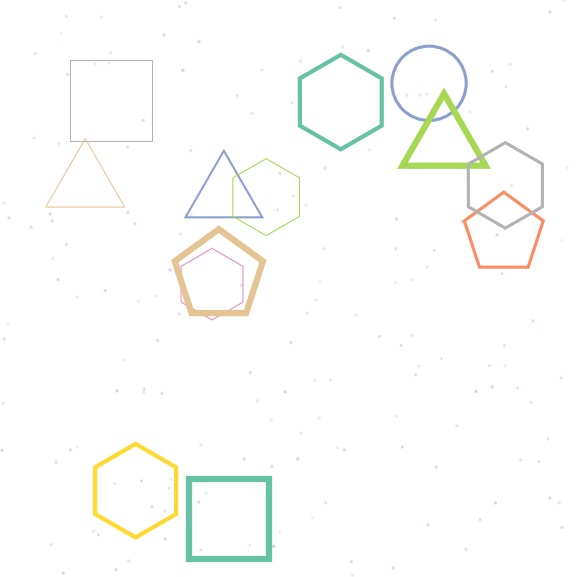[{"shape": "hexagon", "thickness": 2, "radius": 0.41, "center": [0.59, 0.822]}, {"shape": "square", "thickness": 3, "radius": 0.35, "center": [0.396, 0.1]}, {"shape": "pentagon", "thickness": 1.5, "radius": 0.36, "center": [0.872, 0.595]}, {"shape": "triangle", "thickness": 1, "radius": 0.38, "center": [0.388, 0.661]}, {"shape": "circle", "thickness": 1.5, "radius": 0.32, "center": [0.743, 0.855]}, {"shape": "hexagon", "thickness": 0.5, "radius": 0.31, "center": [0.367, 0.507]}, {"shape": "hexagon", "thickness": 0.5, "radius": 0.33, "center": [0.461, 0.658]}, {"shape": "triangle", "thickness": 3, "radius": 0.42, "center": [0.769, 0.754]}, {"shape": "hexagon", "thickness": 2, "radius": 0.4, "center": [0.235, 0.149]}, {"shape": "pentagon", "thickness": 3, "radius": 0.4, "center": [0.379, 0.522]}, {"shape": "triangle", "thickness": 0.5, "radius": 0.39, "center": [0.148, 0.68]}, {"shape": "square", "thickness": 0.5, "radius": 0.35, "center": [0.192, 0.825]}, {"shape": "hexagon", "thickness": 1.5, "radius": 0.37, "center": [0.875, 0.678]}]